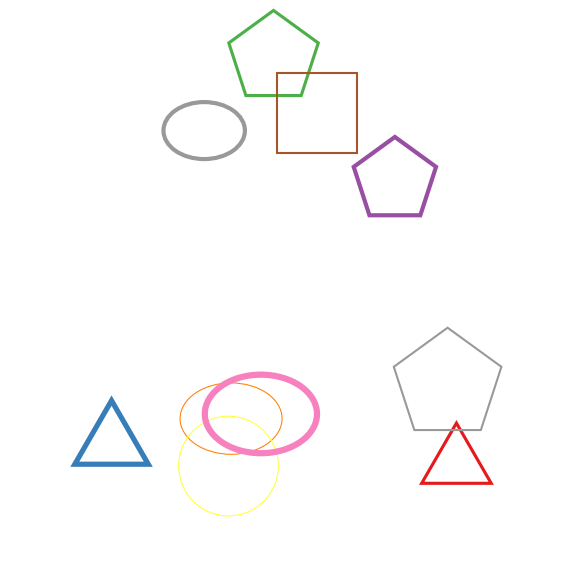[{"shape": "triangle", "thickness": 1.5, "radius": 0.35, "center": [0.79, 0.197]}, {"shape": "triangle", "thickness": 2.5, "radius": 0.37, "center": [0.193, 0.232]}, {"shape": "pentagon", "thickness": 1.5, "radius": 0.41, "center": [0.474, 0.9]}, {"shape": "pentagon", "thickness": 2, "radius": 0.37, "center": [0.684, 0.687]}, {"shape": "oval", "thickness": 0.5, "radius": 0.44, "center": [0.4, 0.274]}, {"shape": "circle", "thickness": 0.5, "radius": 0.43, "center": [0.396, 0.192]}, {"shape": "square", "thickness": 1, "radius": 0.35, "center": [0.55, 0.804]}, {"shape": "oval", "thickness": 3, "radius": 0.49, "center": [0.452, 0.282]}, {"shape": "oval", "thickness": 2, "radius": 0.35, "center": [0.354, 0.773]}, {"shape": "pentagon", "thickness": 1, "radius": 0.49, "center": [0.775, 0.334]}]